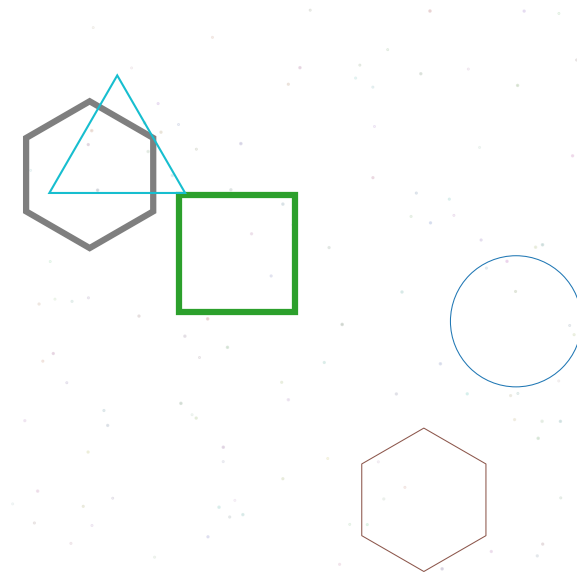[{"shape": "circle", "thickness": 0.5, "radius": 0.57, "center": [0.894, 0.443]}, {"shape": "square", "thickness": 3, "radius": 0.5, "center": [0.41, 0.56]}, {"shape": "hexagon", "thickness": 0.5, "radius": 0.62, "center": [0.734, 0.134]}, {"shape": "hexagon", "thickness": 3, "radius": 0.64, "center": [0.155, 0.697]}, {"shape": "triangle", "thickness": 1, "radius": 0.68, "center": [0.203, 0.733]}]